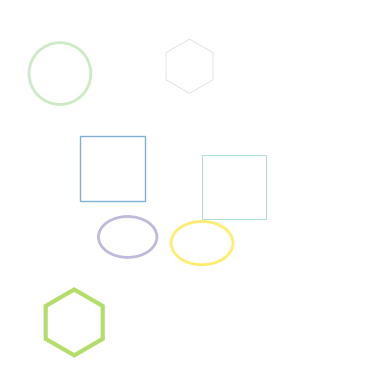[{"shape": "square", "thickness": 0.5, "radius": 0.42, "center": [0.609, 0.515]}, {"shape": "oval", "thickness": 2, "radius": 0.38, "center": [0.332, 0.385]}, {"shape": "square", "thickness": 1, "radius": 0.42, "center": [0.293, 0.561]}, {"shape": "hexagon", "thickness": 3, "radius": 0.43, "center": [0.193, 0.163]}, {"shape": "hexagon", "thickness": 0.5, "radius": 0.35, "center": [0.492, 0.828]}, {"shape": "circle", "thickness": 2, "radius": 0.4, "center": [0.156, 0.809]}, {"shape": "oval", "thickness": 2, "radius": 0.4, "center": [0.525, 0.369]}]